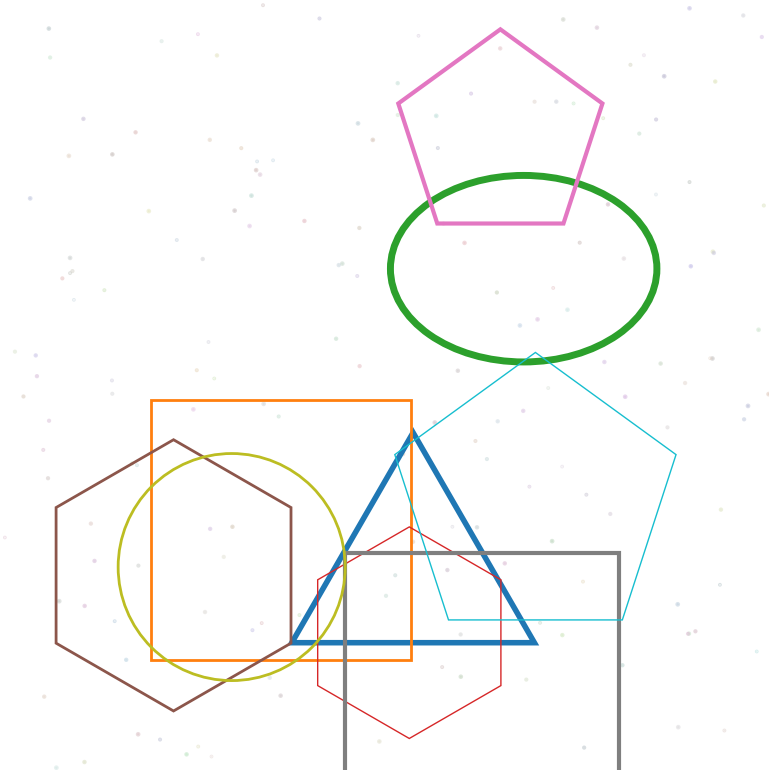[{"shape": "triangle", "thickness": 2, "radius": 0.91, "center": [0.536, 0.256]}, {"shape": "square", "thickness": 1, "radius": 0.84, "center": [0.365, 0.312]}, {"shape": "oval", "thickness": 2.5, "radius": 0.87, "center": [0.68, 0.651]}, {"shape": "hexagon", "thickness": 0.5, "radius": 0.69, "center": [0.532, 0.178]}, {"shape": "hexagon", "thickness": 1, "radius": 0.88, "center": [0.225, 0.253]}, {"shape": "pentagon", "thickness": 1.5, "radius": 0.7, "center": [0.65, 0.822]}, {"shape": "square", "thickness": 1.5, "radius": 0.89, "center": [0.626, 0.103]}, {"shape": "circle", "thickness": 1, "radius": 0.74, "center": [0.301, 0.264]}, {"shape": "pentagon", "thickness": 0.5, "radius": 0.96, "center": [0.695, 0.35]}]